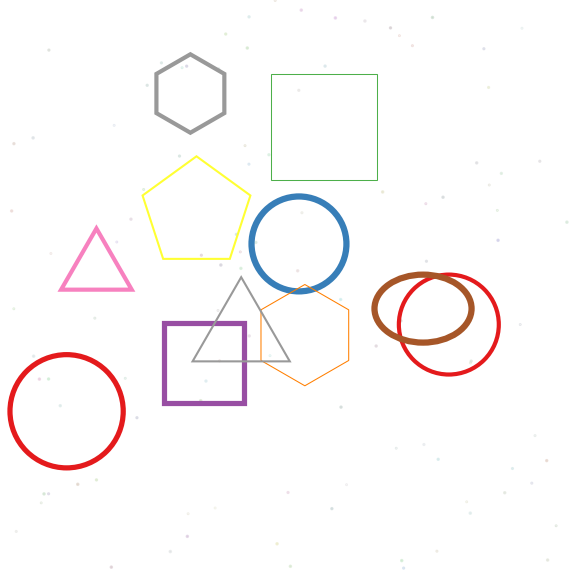[{"shape": "circle", "thickness": 2.5, "radius": 0.49, "center": [0.115, 0.287]}, {"shape": "circle", "thickness": 2, "radius": 0.43, "center": [0.777, 0.437]}, {"shape": "circle", "thickness": 3, "radius": 0.41, "center": [0.518, 0.577]}, {"shape": "square", "thickness": 0.5, "radius": 0.46, "center": [0.562, 0.78]}, {"shape": "square", "thickness": 2.5, "radius": 0.35, "center": [0.353, 0.371]}, {"shape": "hexagon", "thickness": 0.5, "radius": 0.44, "center": [0.528, 0.419]}, {"shape": "pentagon", "thickness": 1, "radius": 0.49, "center": [0.34, 0.63]}, {"shape": "oval", "thickness": 3, "radius": 0.42, "center": [0.733, 0.465]}, {"shape": "triangle", "thickness": 2, "radius": 0.35, "center": [0.167, 0.533]}, {"shape": "hexagon", "thickness": 2, "radius": 0.34, "center": [0.33, 0.837]}, {"shape": "triangle", "thickness": 1, "radius": 0.49, "center": [0.418, 0.422]}]